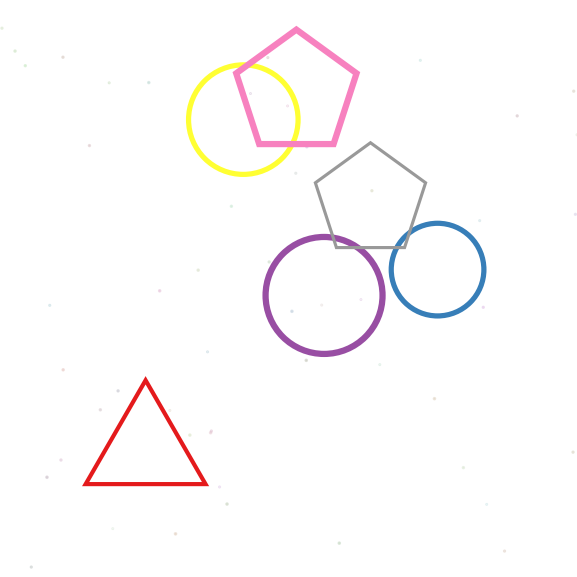[{"shape": "triangle", "thickness": 2, "radius": 0.6, "center": [0.252, 0.221]}, {"shape": "circle", "thickness": 2.5, "radius": 0.4, "center": [0.758, 0.532]}, {"shape": "circle", "thickness": 3, "radius": 0.51, "center": [0.561, 0.488]}, {"shape": "circle", "thickness": 2.5, "radius": 0.47, "center": [0.421, 0.792]}, {"shape": "pentagon", "thickness": 3, "radius": 0.55, "center": [0.513, 0.838]}, {"shape": "pentagon", "thickness": 1.5, "radius": 0.5, "center": [0.642, 0.652]}]